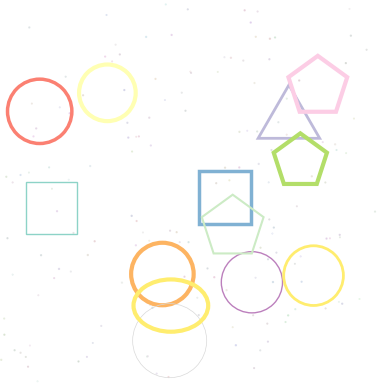[{"shape": "square", "thickness": 1, "radius": 0.33, "center": [0.134, 0.459]}, {"shape": "circle", "thickness": 3, "radius": 0.37, "center": [0.279, 0.759]}, {"shape": "triangle", "thickness": 2, "radius": 0.46, "center": [0.75, 0.687]}, {"shape": "circle", "thickness": 2.5, "radius": 0.42, "center": [0.103, 0.711]}, {"shape": "square", "thickness": 2.5, "radius": 0.34, "center": [0.585, 0.487]}, {"shape": "circle", "thickness": 3, "radius": 0.41, "center": [0.422, 0.288]}, {"shape": "pentagon", "thickness": 3, "radius": 0.36, "center": [0.78, 0.581]}, {"shape": "pentagon", "thickness": 3, "radius": 0.4, "center": [0.826, 0.775]}, {"shape": "circle", "thickness": 0.5, "radius": 0.48, "center": [0.441, 0.115]}, {"shape": "circle", "thickness": 1, "radius": 0.4, "center": [0.654, 0.267]}, {"shape": "pentagon", "thickness": 1.5, "radius": 0.42, "center": [0.604, 0.41]}, {"shape": "circle", "thickness": 2, "radius": 0.39, "center": [0.814, 0.284]}, {"shape": "oval", "thickness": 3, "radius": 0.49, "center": [0.444, 0.206]}]